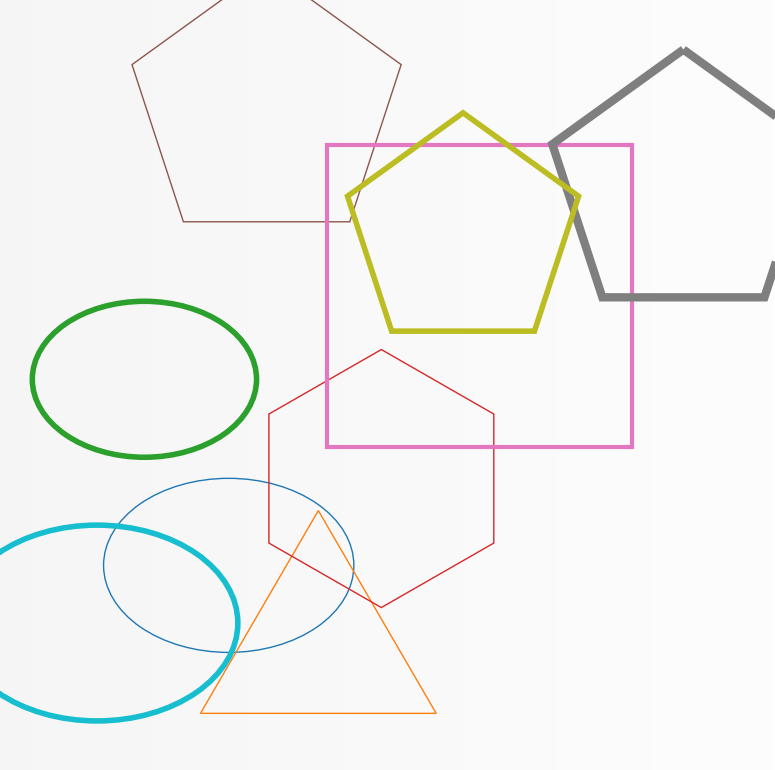[{"shape": "oval", "thickness": 0.5, "radius": 0.81, "center": [0.295, 0.266]}, {"shape": "triangle", "thickness": 0.5, "radius": 0.88, "center": [0.411, 0.161]}, {"shape": "oval", "thickness": 2, "radius": 0.72, "center": [0.186, 0.507]}, {"shape": "hexagon", "thickness": 0.5, "radius": 0.84, "center": [0.492, 0.379]}, {"shape": "pentagon", "thickness": 0.5, "radius": 0.91, "center": [0.344, 0.86]}, {"shape": "square", "thickness": 1.5, "radius": 0.98, "center": [0.619, 0.615]}, {"shape": "pentagon", "thickness": 3, "radius": 0.89, "center": [0.882, 0.758]}, {"shape": "pentagon", "thickness": 2, "radius": 0.78, "center": [0.597, 0.697]}, {"shape": "oval", "thickness": 2, "radius": 0.91, "center": [0.125, 0.191]}]